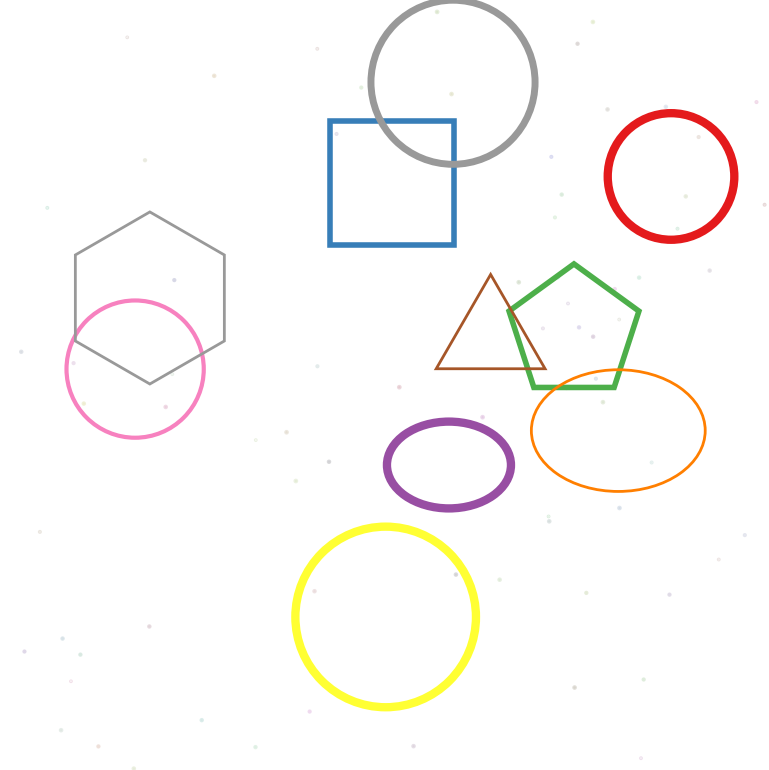[{"shape": "circle", "thickness": 3, "radius": 0.41, "center": [0.871, 0.771]}, {"shape": "square", "thickness": 2, "radius": 0.4, "center": [0.509, 0.762]}, {"shape": "pentagon", "thickness": 2, "radius": 0.44, "center": [0.745, 0.569]}, {"shape": "oval", "thickness": 3, "radius": 0.4, "center": [0.583, 0.396]}, {"shape": "oval", "thickness": 1, "radius": 0.56, "center": [0.803, 0.441]}, {"shape": "circle", "thickness": 3, "radius": 0.59, "center": [0.501, 0.199]}, {"shape": "triangle", "thickness": 1, "radius": 0.41, "center": [0.637, 0.562]}, {"shape": "circle", "thickness": 1.5, "radius": 0.45, "center": [0.175, 0.521]}, {"shape": "circle", "thickness": 2.5, "radius": 0.53, "center": [0.588, 0.893]}, {"shape": "hexagon", "thickness": 1, "radius": 0.56, "center": [0.195, 0.613]}]